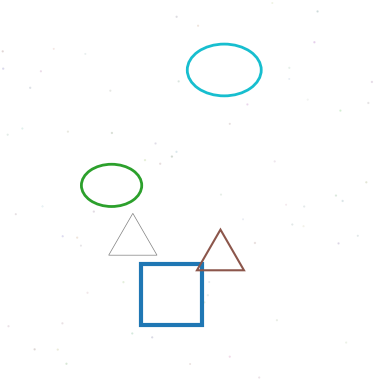[{"shape": "square", "thickness": 3, "radius": 0.39, "center": [0.446, 0.235]}, {"shape": "oval", "thickness": 2, "radius": 0.39, "center": [0.29, 0.518]}, {"shape": "triangle", "thickness": 1.5, "radius": 0.35, "center": [0.573, 0.333]}, {"shape": "triangle", "thickness": 0.5, "radius": 0.36, "center": [0.345, 0.373]}, {"shape": "oval", "thickness": 2, "radius": 0.48, "center": [0.582, 0.818]}]